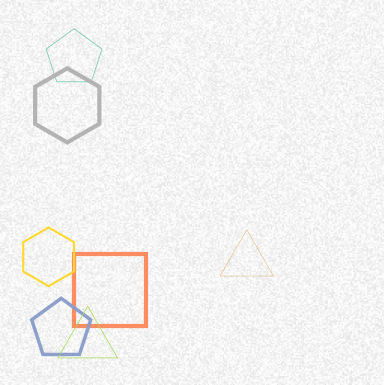[{"shape": "pentagon", "thickness": 0.5, "radius": 0.38, "center": [0.192, 0.849]}, {"shape": "square", "thickness": 3, "radius": 0.46, "center": [0.286, 0.247]}, {"shape": "pentagon", "thickness": 2.5, "radius": 0.4, "center": [0.159, 0.145]}, {"shape": "triangle", "thickness": 0.5, "radius": 0.45, "center": [0.228, 0.115]}, {"shape": "hexagon", "thickness": 1.5, "radius": 0.38, "center": [0.126, 0.333]}, {"shape": "triangle", "thickness": 0.5, "radius": 0.4, "center": [0.641, 0.323]}, {"shape": "hexagon", "thickness": 3, "radius": 0.48, "center": [0.175, 0.726]}]